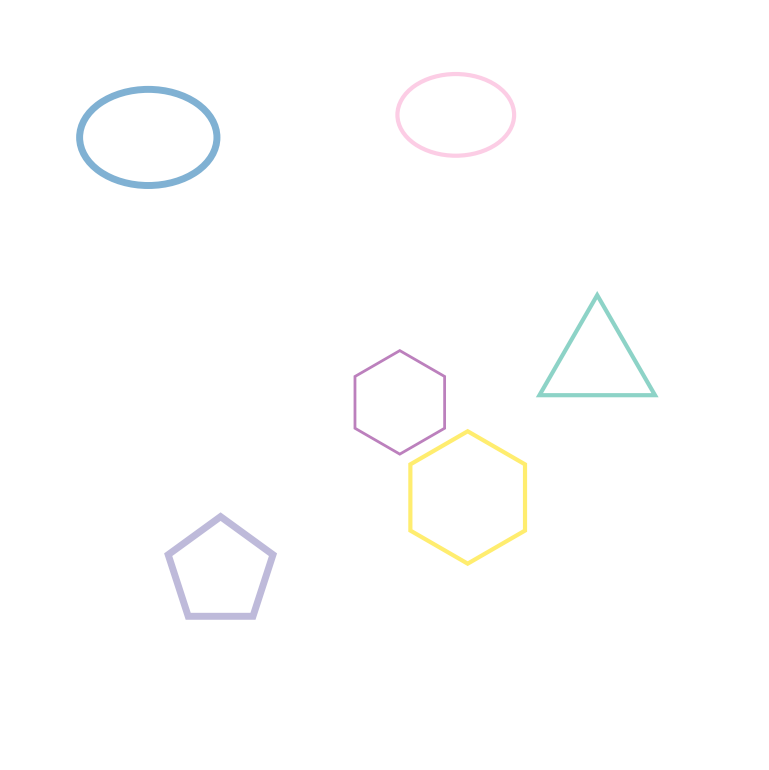[{"shape": "triangle", "thickness": 1.5, "radius": 0.43, "center": [0.776, 0.53]}, {"shape": "pentagon", "thickness": 2.5, "radius": 0.36, "center": [0.286, 0.258]}, {"shape": "oval", "thickness": 2.5, "radius": 0.45, "center": [0.193, 0.822]}, {"shape": "oval", "thickness": 1.5, "radius": 0.38, "center": [0.592, 0.851]}, {"shape": "hexagon", "thickness": 1, "radius": 0.34, "center": [0.519, 0.477]}, {"shape": "hexagon", "thickness": 1.5, "radius": 0.43, "center": [0.607, 0.354]}]